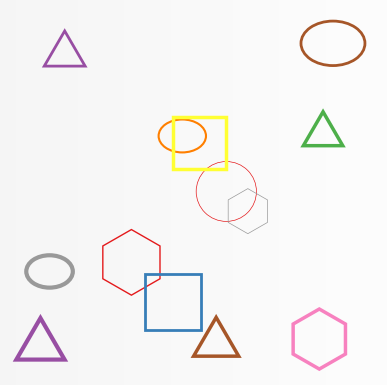[{"shape": "circle", "thickness": 0.5, "radius": 0.39, "center": [0.584, 0.503]}, {"shape": "hexagon", "thickness": 1, "radius": 0.43, "center": [0.339, 0.319]}, {"shape": "square", "thickness": 2, "radius": 0.36, "center": [0.446, 0.215]}, {"shape": "triangle", "thickness": 2.5, "radius": 0.29, "center": [0.834, 0.651]}, {"shape": "triangle", "thickness": 2, "radius": 0.3, "center": [0.167, 0.859]}, {"shape": "triangle", "thickness": 3, "radius": 0.36, "center": [0.104, 0.102]}, {"shape": "oval", "thickness": 1.5, "radius": 0.31, "center": [0.47, 0.647]}, {"shape": "square", "thickness": 2.5, "radius": 0.34, "center": [0.515, 0.628]}, {"shape": "triangle", "thickness": 2.5, "radius": 0.34, "center": [0.558, 0.108]}, {"shape": "oval", "thickness": 2, "radius": 0.41, "center": [0.859, 0.887]}, {"shape": "hexagon", "thickness": 2.5, "radius": 0.39, "center": [0.824, 0.119]}, {"shape": "oval", "thickness": 3, "radius": 0.3, "center": [0.128, 0.295]}, {"shape": "hexagon", "thickness": 0.5, "radius": 0.29, "center": [0.64, 0.452]}]